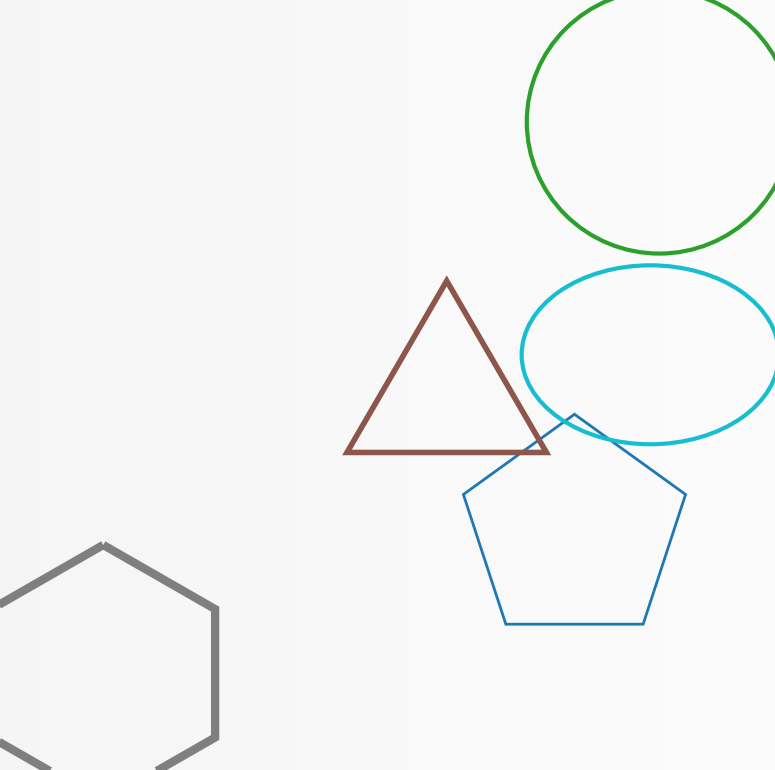[{"shape": "pentagon", "thickness": 1, "radius": 0.75, "center": [0.741, 0.311]}, {"shape": "circle", "thickness": 1.5, "radius": 0.86, "center": [0.851, 0.842]}, {"shape": "triangle", "thickness": 2, "radius": 0.74, "center": [0.576, 0.487]}, {"shape": "hexagon", "thickness": 3, "radius": 0.83, "center": [0.133, 0.126]}, {"shape": "oval", "thickness": 1.5, "radius": 0.83, "center": [0.839, 0.539]}]